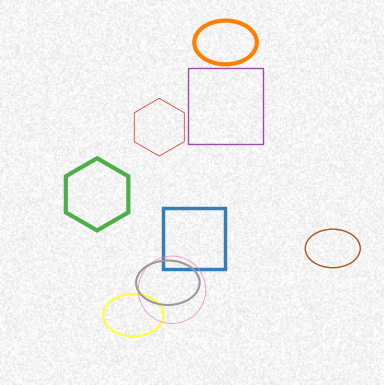[{"shape": "hexagon", "thickness": 0.5, "radius": 0.38, "center": [0.414, 0.67]}, {"shape": "square", "thickness": 2.5, "radius": 0.4, "center": [0.504, 0.38]}, {"shape": "hexagon", "thickness": 3, "radius": 0.47, "center": [0.252, 0.495]}, {"shape": "square", "thickness": 1, "radius": 0.49, "center": [0.586, 0.725]}, {"shape": "oval", "thickness": 3, "radius": 0.41, "center": [0.586, 0.89]}, {"shape": "oval", "thickness": 1.5, "radius": 0.39, "center": [0.346, 0.181]}, {"shape": "oval", "thickness": 1, "radius": 0.36, "center": [0.864, 0.355]}, {"shape": "circle", "thickness": 0.5, "radius": 0.44, "center": [0.447, 0.247]}, {"shape": "oval", "thickness": 1.5, "radius": 0.41, "center": [0.436, 0.266]}]